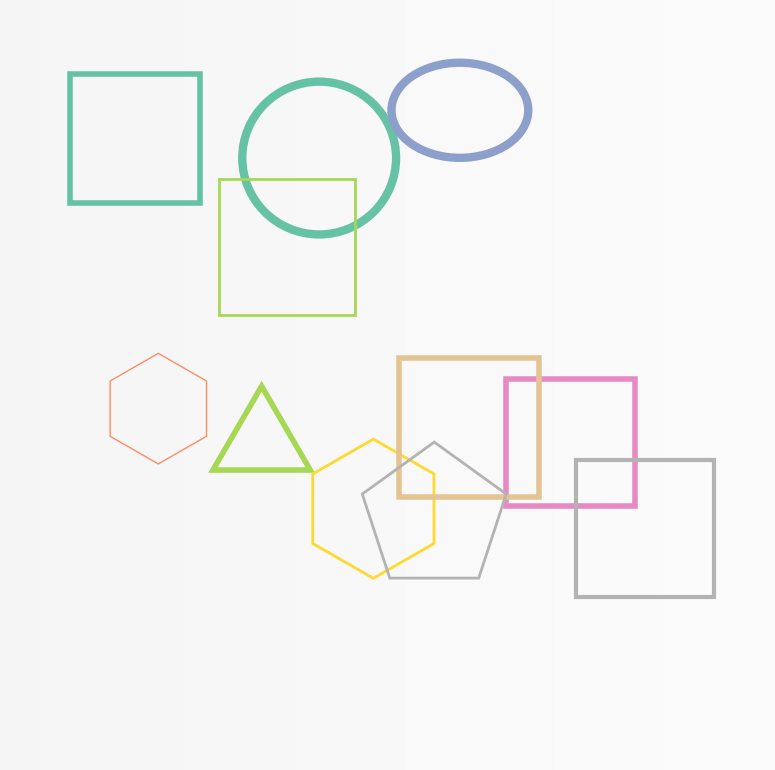[{"shape": "circle", "thickness": 3, "radius": 0.5, "center": [0.412, 0.795]}, {"shape": "square", "thickness": 2, "radius": 0.42, "center": [0.174, 0.82]}, {"shape": "hexagon", "thickness": 0.5, "radius": 0.36, "center": [0.204, 0.469]}, {"shape": "oval", "thickness": 3, "radius": 0.44, "center": [0.593, 0.857]}, {"shape": "square", "thickness": 2, "radius": 0.41, "center": [0.736, 0.425]}, {"shape": "square", "thickness": 1, "radius": 0.44, "center": [0.37, 0.679]}, {"shape": "triangle", "thickness": 2, "radius": 0.36, "center": [0.338, 0.426]}, {"shape": "hexagon", "thickness": 1, "radius": 0.45, "center": [0.482, 0.339]}, {"shape": "square", "thickness": 2, "radius": 0.45, "center": [0.605, 0.445]}, {"shape": "pentagon", "thickness": 1, "radius": 0.49, "center": [0.56, 0.328]}, {"shape": "square", "thickness": 1.5, "radius": 0.44, "center": [0.832, 0.313]}]